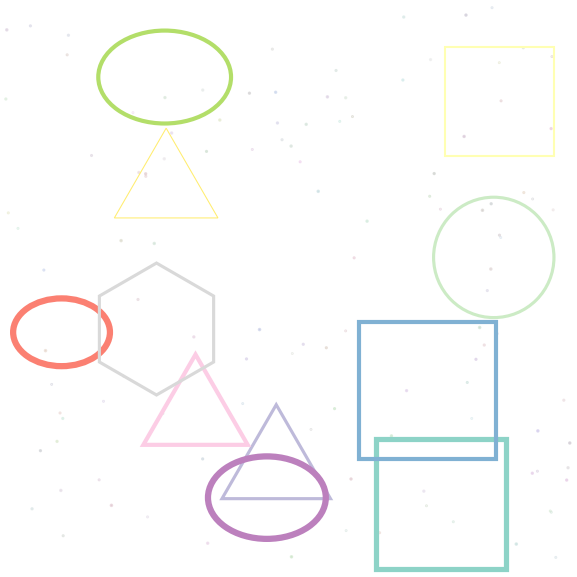[{"shape": "square", "thickness": 2.5, "radius": 0.56, "center": [0.764, 0.127]}, {"shape": "square", "thickness": 1, "radius": 0.47, "center": [0.866, 0.824]}, {"shape": "triangle", "thickness": 1.5, "radius": 0.54, "center": [0.478, 0.19]}, {"shape": "oval", "thickness": 3, "radius": 0.42, "center": [0.107, 0.424]}, {"shape": "square", "thickness": 2, "radius": 0.59, "center": [0.74, 0.322]}, {"shape": "oval", "thickness": 2, "radius": 0.57, "center": [0.285, 0.866]}, {"shape": "triangle", "thickness": 2, "radius": 0.52, "center": [0.339, 0.281]}, {"shape": "hexagon", "thickness": 1.5, "radius": 0.57, "center": [0.271, 0.429]}, {"shape": "oval", "thickness": 3, "radius": 0.51, "center": [0.462, 0.137]}, {"shape": "circle", "thickness": 1.5, "radius": 0.52, "center": [0.855, 0.553]}, {"shape": "triangle", "thickness": 0.5, "radius": 0.52, "center": [0.288, 0.674]}]